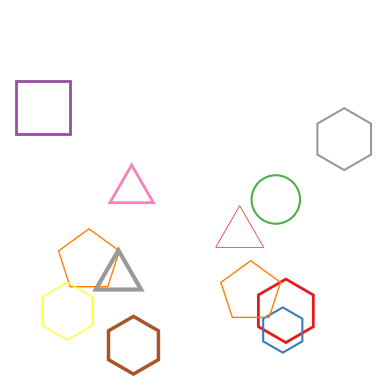[{"shape": "hexagon", "thickness": 2, "radius": 0.41, "center": [0.742, 0.193]}, {"shape": "triangle", "thickness": 0.5, "radius": 0.36, "center": [0.623, 0.394]}, {"shape": "hexagon", "thickness": 1.5, "radius": 0.29, "center": [0.734, 0.143]}, {"shape": "circle", "thickness": 1.5, "radius": 0.31, "center": [0.716, 0.482]}, {"shape": "square", "thickness": 2, "radius": 0.35, "center": [0.111, 0.721]}, {"shape": "pentagon", "thickness": 1, "radius": 0.41, "center": [0.651, 0.241]}, {"shape": "pentagon", "thickness": 1, "radius": 0.42, "center": [0.231, 0.323]}, {"shape": "hexagon", "thickness": 1, "radius": 0.37, "center": [0.175, 0.192]}, {"shape": "hexagon", "thickness": 2.5, "radius": 0.37, "center": [0.347, 0.103]}, {"shape": "triangle", "thickness": 2, "radius": 0.33, "center": [0.342, 0.506]}, {"shape": "hexagon", "thickness": 1.5, "radius": 0.4, "center": [0.894, 0.639]}, {"shape": "triangle", "thickness": 3, "radius": 0.34, "center": [0.308, 0.282]}]